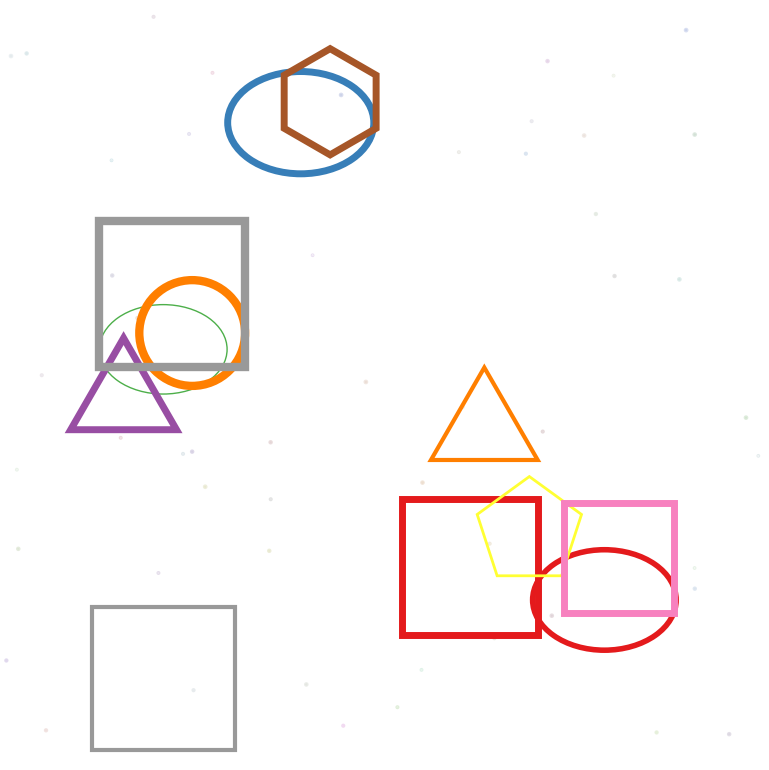[{"shape": "oval", "thickness": 2, "radius": 0.47, "center": [0.785, 0.221]}, {"shape": "square", "thickness": 2.5, "radius": 0.44, "center": [0.61, 0.263]}, {"shape": "oval", "thickness": 2.5, "radius": 0.47, "center": [0.391, 0.841]}, {"shape": "oval", "thickness": 0.5, "radius": 0.41, "center": [0.212, 0.546]}, {"shape": "triangle", "thickness": 2.5, "radius": 0.4, "center": [0.161, 0.482]}, {"shape": "triangle", "thickness": 1.5, "radius": 0.4, "center": [0.629, 0.443]}, {"shape": "circle", "thickness": 3, "radius": 0.34, "center": [0.25, 0.568]}, {"shape": "pentagon", "thickness": 1, "radius": 0.36, "center": [0.687, 0.31]}, {"shape": "hexagon", "thickness": 2.5, "radius": 0.34, "center": [0.429, 0.868]}, {"shape": "square", "thickness": 2.5, "radius": 0.36, "center": [0.804, 0.275]}, {"shape": "square", "thickness": 3, "radius": 0.47, "center": [0.224, 0.618]}, {"shape": "square", "thickness": 1.5, "radius": 0.46, "center": [0.213, 0.118]}]